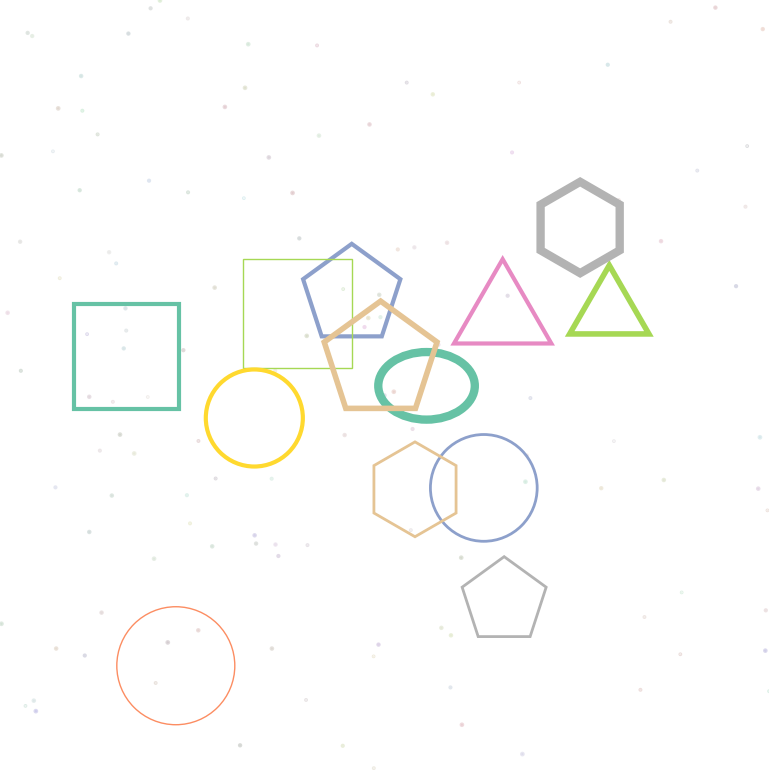[{"shape": "square", "thickness": 1.5, "radius": 0.34, "center": [0.165, 0.538]}, {"shape": "oval", "thickness": 3, "radius": 0.31, "center": [0.554, 0.499]}, {"shape": "circle", "thickness": 0.5, "radius": 0.38, "center": [0.228, 0.135]}, {"shape": "circle", "thickness": 1, "radius": 0.35, "center": [0.628, 0.366]}, {"shape": "pentagon", "thickness": 1.5, "radius": 0.33, "center": [0.457, 0.617]}, {"shape": "triangle", "thickness": 1.5, "radius": 0.37, "center": [0.653, 0.59]}, {"shape": "square", "thickness": 0.5, "radius": 0.35, "center": [0.386, 0.593]}, {"shape": "triangle", "thickness": 2, "radius": 0.3, "center": [0.791, 0.596]}, {"shape": "circle", "thickness": 1.5, "radius": 0.32, "center": [0.33, 0.457]}, {"shape": "pentagon", "thickness": 2, "radius": 0.39, "center": [0.494, 0.532]}, {"shape": "hexagon", "thickness": 1, "radius": 0.31, "center": [0.539, 0.365]}, {"shape": "hexagon", "thickness": 3, "radius": 0.3, "center": [0.753, 0.705]}, {"shape": "pentagon", "thickness": 1, "radius": 0.29, "center": [0.655, 0.22]}]